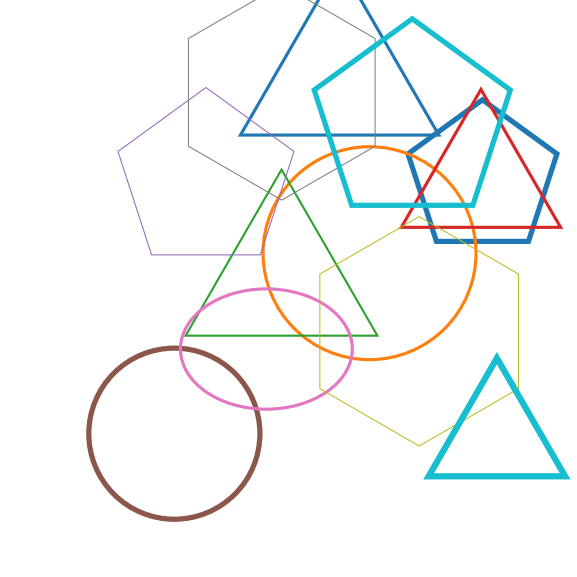[{"shape": "pentagon", "thickness": 2.5, "radius": 0.68, "center": [0.835, 0.691]}, {"shape": "triangle", "thickness": 1.5, "radius": 0.99, "center": [0.588, 0.864]}, {"shape": "circle", "thickness": 1.5, "radius": 0.92, "center": [0.64, 0.561]}, {"shape": "triangle", "thickness": 1, "radius": 0.96, "center": [0.487, 0.514]}, {"shape": "triangle", "thickness": 1.5, "radius": 0.8, "center": [0.833, 0.685]}, {"shape": "pentagon", "thickness": 0.5, "radius": 0.8, "center": [0.357, 0.687]}, {"shape": "circle", "thickness": 2.5, "radius": 0.74, "center": [0.302, 0.248]}, {"shape": "oval", "thickness": 1.5, "radius": 0.74, "center": [0.461, 0.395]}, {"shape": "hexagon", "thickness": 0.5, "radius": 0.93, "center": [0.488, 0.839]}, {"shape": "hexagon", "thickness": 0.5, "radius": 0.99, "center": [0.726, 0.425]}, {"shape": "triangle", "thickness": 3, "radius": 0.68, "center": [0.86, 0.243]}, {"shape": "pentagon", "thickness": 2.5, "radius": 0.89, "center": [0.714, 0.788]}]